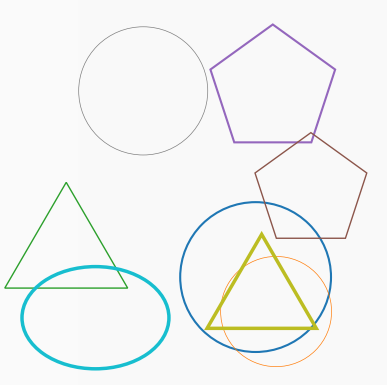[{"shape": "circle", "thickness": 1.5, "radius": 0.97, "center": [0.66, 0.28]}, {"shape": "circle", "thickness": 0.5, "radius": 0.72, "center": [0.713, 0.191]}, {"shape": "triangle", "thickness": 1, "radius": 0.92, "center": [0.171, 0.343]}, {"shape": "pentagon", "thickness": 1.5, "radius": 0.85, "center": [0.704, 0.767]}, {"shape": "pentagon", "thickness": 1, "radius": 0.76, "center": [0.802, 0.504]}, {"shape": "circle", "thickness": 0.5, "radius": 0.83, "center": [0.37, 0.764]}, {"shape": "triangle", "thickness": 2.5, "radius": 0.81, "center": [0.675, 0.229]}, {"shape": "oval", "thickness": 2.5, "radius": 0.95, "center": [0.246, 0.175]}]